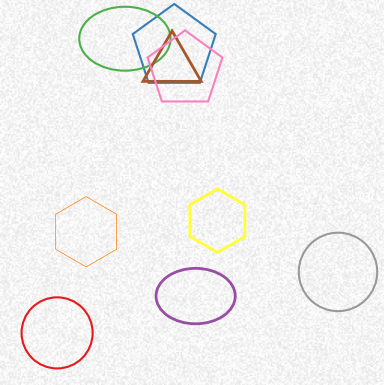[{"shape": "circle", "thickness": 1.5, "radius": 0.46, "center": [0.148, 0.135]}, {"shape": "pentagon", "thickness": 1.5, "radius": 0.57, "center": [0.453, 0.876]}, {"shape": "oval", "thickness": 1.5, "radius": 0.59, "center": [0.324, 0.899]}, {"shape": "oval", "thickness": 2, "radius": 0.51, "center": [0.508, 0.231]}, {"shape": "hexagon", "thickness": 0.5, "radius": 0.46, "center": [0.224, 0.398]}, {"shape": "hexagon", "thickness": 2, "radius": 0.41, "center": [0.565, 0.427]}, {"shape": "triangle", "thickness": 2, "radius": 0.44, "center": [0.447, 0.832]}, {"shape": "pentagon", "thickness": 1.5, "radius": 0.51, "center": [0.481, 0.819]}, {"shape": "circle", "thickness": 1.5, "radius": 0.51, "center": [0.878, 0.294]}]